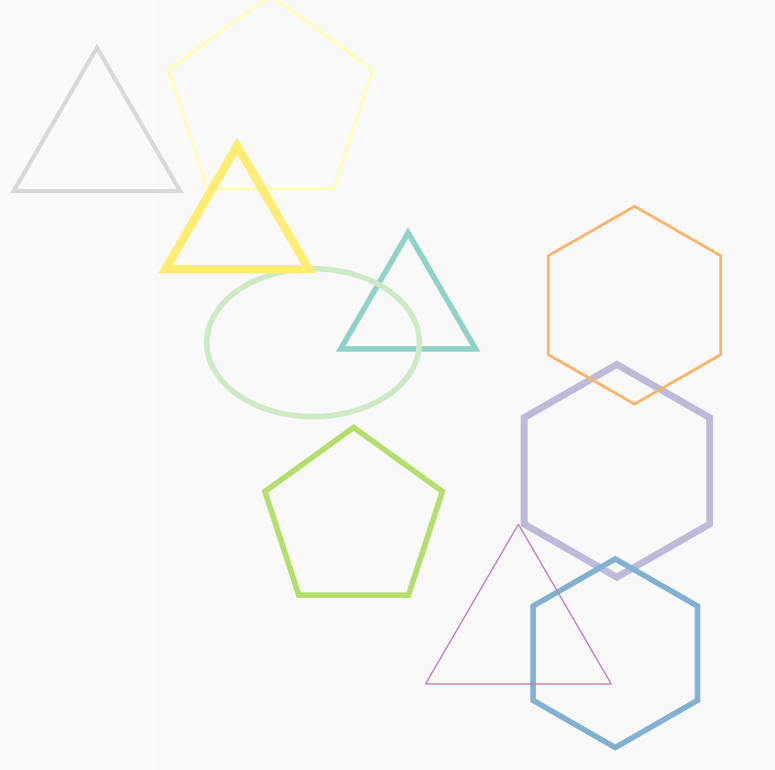[{"shape": "triangle", "thickness": 2, "radius": 0.5, "center": [0.527, 0.597]}, {"shape": "pentagon", "thickness": 1, "radius": 0.69, "center": [0.349, 0.867]}, {"shape": "hexagon", "thickness": 2.5, "radius": 0.69, "center": [0.796, 0.388]}, {"shape": "hexagon", "thickness": 2, "radius": 0.61, "center": [0.794, 0.152]}, {"shape": "hexagon", "thickness": 1, "radius": 0.64, "center": [0.819, 0.604]}, {"shape": "pentagon", "thickness": 2, "radius": 0.6, "center": [0.456, 0.325]}, {"shape": "triangle", "thickness": 1.5, "radius": 0.62, "center": [0.125, 0.814]}, {"shape": "triangle", "thickness": 0.5, "radius": 0.69, "center": [0.669, 0.181]}, {"shape": "oval", "thickness": 2, "radius": 0.69, "center": [0.404, 0.555]}, {"shape": "triangle", "thickness": 3, "radius": 0.53, "center": [0.306, 0.704]}]